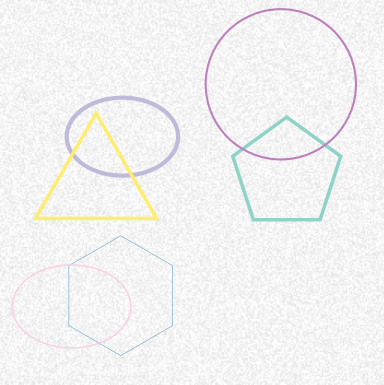[{"shape": "pentagon", "thickness": 2.5, "radius": 0.74, "center": [0.745, 0.548]}, {"shape": "oval", "thickness": 3, "radius": 0.72, "center": [0.318, 0.645]}, {"shape": "hexagon", "thickness": 0.5, "radius": 0.78, "center": [0.314, 0.232]}, {"shape": "oval", "thickness": 1, "radius": 0.77, "center": [0.186, 0.204]}, {"shape": "circle", "thickness": 1.5, "radius": 0.98, "center": [0.729, 0.781]}, {"shape": "triangle", "thickness": 2.5, "radius": 0.91, "center": [0.249, 0.524]}]